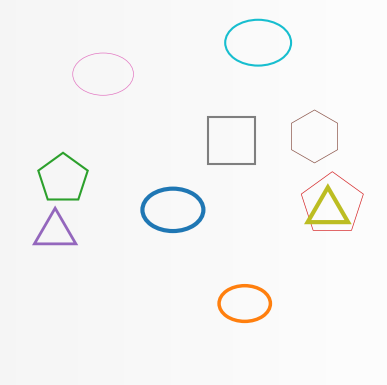[{"shape": "oval", "thickness": 3, "radius": 0.39, "center": [0.446, 0.455]}, {"shape": "oval", "thickness": 2.5, "radius": 0.33, "center": [0.632, 0.212]}, {"shape": "pentagon", "thickness": 1.5, "radius": 0.34, "center": [0.163, 0.536]}, {"shape": "pentagon", "thickness": 0.5, "radius": 0.42, "center": [0.858, 0.47]}, {"shape": "triangle", "thickness": 2, "radius": 0.31, "center": [0.142, 0.397]}, {"shape": "hexagon", "thickness": 0.5, "radius": 0.34, "center": [0.812, 0.646]}, {"shape": "oval", "thickness": 0.5, "radius": 0.39, "center": [0.266, 0.807]}, {"shape": "square", "thickness": 1.5, "radius": 0.3, "center": [0.598, 0.635]}, {"shape": "triangle", "thickness": 3, "radius": 0.3, "center": [0.846, 0.453]}, {"shape": "oval", "thickness": 1.5, "radius": 0.43, "center": [0.666, 0.889]}]